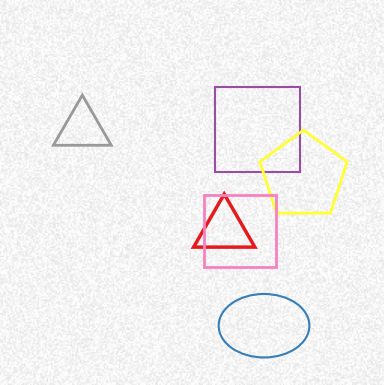[{"shape": "triangle", "thickness": 2.5, "radius": 0.46, "center": [0.582, 0.404]}, {"shape": "oval", "thickness": 1.5, "radius": 0.59, "center": [0.686, 0.154]}, {"shape": "square", "thickness": 1.5, "radius": 0.55, "center": [0.669, 0.663]}, {"shape": "pentagon", "thickness": 2, "radius": 0.6, "center": [0.788, 0.543]}, {"shape": "square", "thickness": 2, "radius": 0.47, "center": [0.624, 0.399]}, {"shape": "triangle", "thickness": 2, "radius": 0.43, "center": [0.214, 0.666]}]